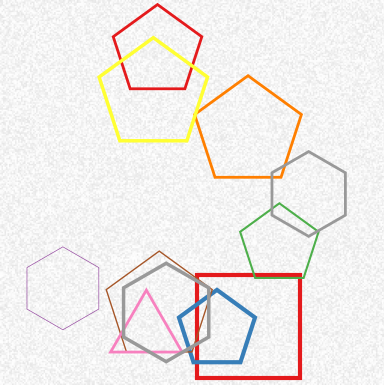[{"shape": "square", "thickness": 3, "radius": 0.67, "center": [0.646, 0.152]}, {"shape": "pentagon", "thickness": 2, "radius": 0.6, "center": [0.409, 0.867]}, {"shape": "pentagon", "thickness": 3, "radius": 0.52, "center": [0.564, 0.143]}, {"shape": "pentagon", "thickness": 1.5, "radius": 0.54, "center": [0.726, 0.365]}, {"shape": "hexagon", "thickness": 0.5, "radius": 0.54, "center": [0.163, 0.251]}, {"shape": "pentagon", "thickness": 2, "radius": 0.73, "center": [0.644, 0.657]}, {"shape": "pentagon", "thickness": 2.5, "radius": 0.74, "center": [0.398, 0.754]}, {"shape": "pentagon", "thickness": 1, "radius": 0.72, "center": [0.414, 0.203]}, {"shape": "triangle", "thickness": 2, "radius": 0.54, "center": [0.38, 0.139]}, {"shape": "hexagon", "thickness": 2.5, "radius": 0.64, "center": [0.432, 0.188]}, {"shape": "hexagon", "thickness": 2, "radius": 0.55, "center": [0.802, 0.496]}]